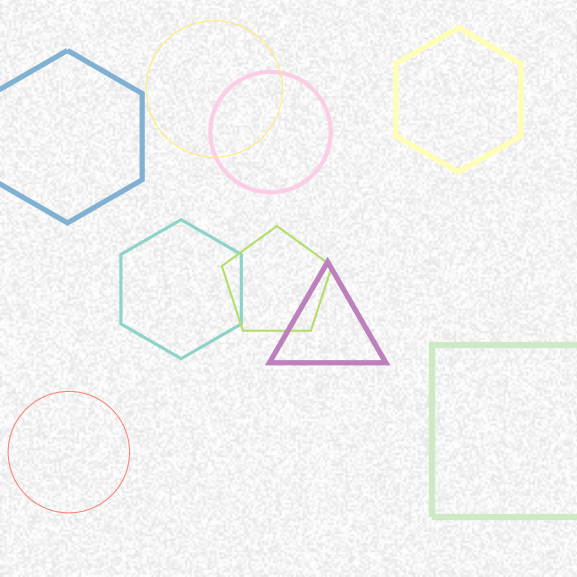[{"shape": "hexagon", "thickness": 1.5, "radius": 0.6, "center": [0.314, 0.498]}, {"shape": "hexagon", "thickness": 2.5, "radius": 0.63, "center": [0.794, 0.826]}, {"shape": "circle", "thickness": 0.5, "radius": 0.53, "center": [0.119, 0.216]}, {"shape": "hexagon", "thickness": 2.5, "radius": 0.75, "center": [0.117, 0.763]}, {"shape": "pentagon", "thickness": 1, "radius": 0.5, "center": [0.479, 0.507]}, {"shape": "circle", "thickness": 2, "radius": 0.52, "center": [0.468, 0.77]}, {"shape": "triangle", "thickness": 2.5, "radius": 0.58, "center": [0.567, 0.429]}, {"shape": "square", "thickness": 3, "radius": 0.74, "center": [0.897, 0.254]}, {"shape": "circle", "thickness": 0.5, "radius": 0.59, "center": [0.371, 0.845]}]